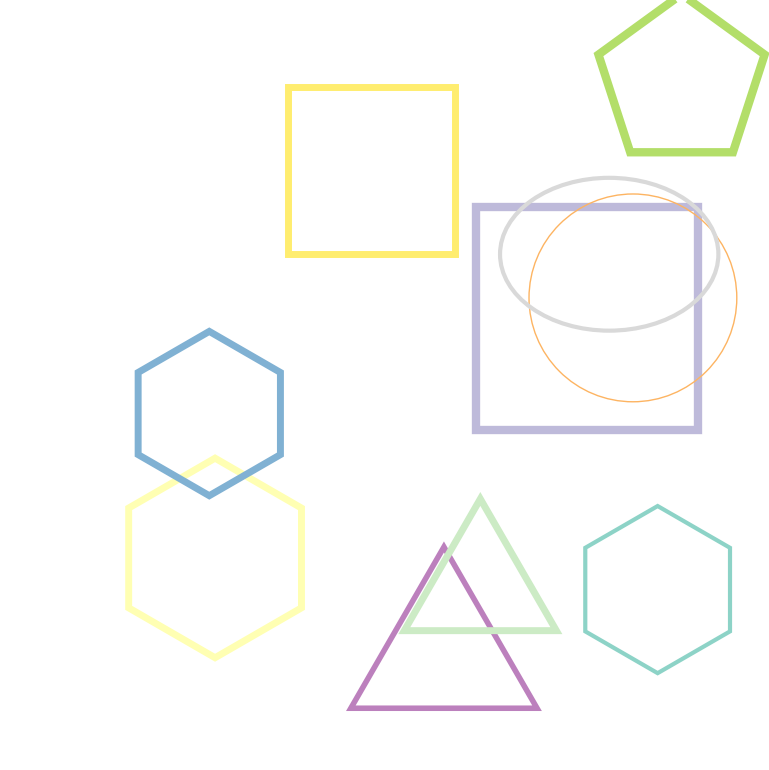[{"shape": "hexagon", "thickness": 1.5, "radius": 0.54, "center": [0.854, 0.234]}, {"shape": "hexagon", "thickness": 2.5, "radius": 0.65, "center": [0.279, 0.275]}, {"shape": "square", "thickness": 3, "radius": 0.72, "center": [0.763, 0.586]}, {"shape": "hexagon", "thickness": 2.5, "radius": 0.53, "center": [0.272, 0.463]}, {"shape": "circle", "thickness": 0.5, "radius": 0.67, "center": [0.822, 0.613]}, {"shape": "pentagon", "thickness": 3, "radius": 0.57, "center": [0.885, 0.894]}, {"shape": "oval", "thickness": 1.5, "radius": 0.71, "center": [0.791, 0.67]}, {"shape": "triangle", "thickness": 2, "radius": 0.7, "center": [0.577, 0.15]}, {"shape": "triangle", "thickness": 2.5, "radius": 0.57, "center": [0.624, 0.238]}, {"shape": "square", "thickness": 2.5, "radius": 0.54, "center": [0.483, 0.778]}]